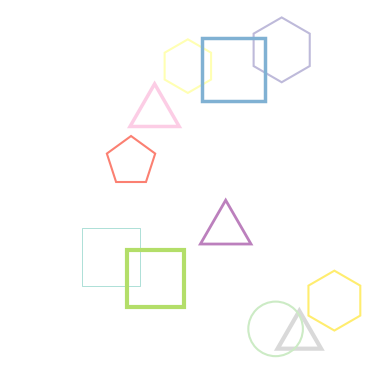[{"shape": "square", "thickness": 0.5, "radius": 0.38, "center": [0.289, 0.331]}, {"shape": "hexagon", "thickness": 1.5, "radius": 0.35, "center": [0.488, 0.828]}, {"shape": "hexagon", "thickness": 1.5, "radius": 0.42, "center": [0.732, 0.871]}, {"shape": "pentagon", "thickness": 1.5, "radius": 0.33, "center": [0.34, 0.581]}, {"shape": "square", "thickness": 2.5, "radius": 0.41, "center": [0.606, 0.818]}, {"shape": "square", "thickness": 3, "radius": 0.37, "center": [0.404, 0.276]}, {"shape": "triangle", "thickness": 2.5, "radius": 0.37, "center": [0.402, 0.708]}, {"shape": "triangle", "thickness": 3, "radius": 0.33, "center": [0.778, 0.127]}, {"shape": "triangle", "thickness": 2, "radius": 0.38, "center": [0.586, 0.404]}, {"shape": "circle", "thickness": 1.5, "radius": 0.35, "center": [0.716, 0.146]}, {"shape": "hexagon", "thickness": 1.5, "radius": 0.39, "center": [0.869, 0.219]}]